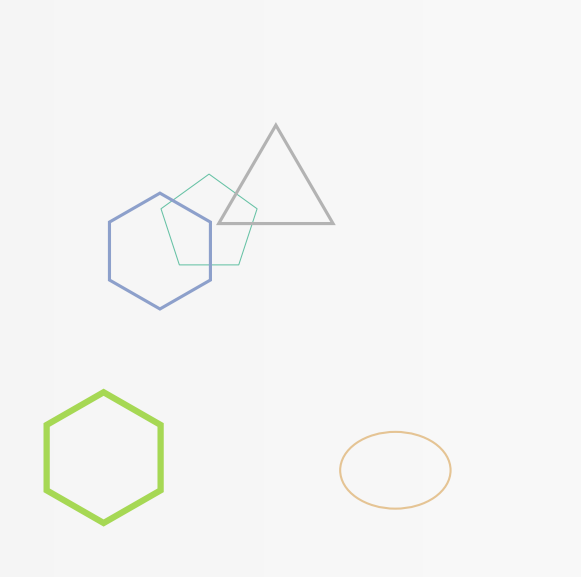[{"shape": "pentagon", "thickness": 0.5, "radius": 0.43, "center": [0.36, 0.611]}, {"shape": "hexagon", "thickness": 1.5, "radius": 0.5, "center": [0.275, 0.564]}, {"shape": "hexagon", "thickness": 3, "radius": 0.57, "center": [0.178, 0.207]}, {"shape": "oval", "thickness": 1, "radius": 0.47, "center": [0.68, 0.185]}, {"shape": "triangle", "thickness": 1.5, "radius": 0.57, "center": [0.475, 0.669]}]